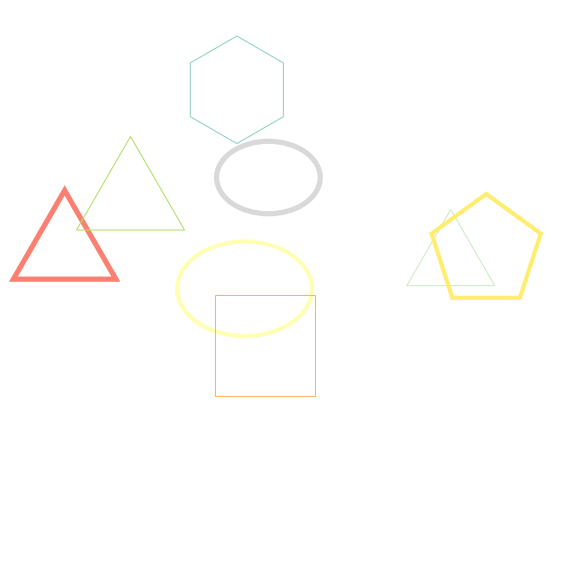[{"shape": "hexagon", "thickness": 0.5, "radius": 0.47, "center": [0.41, 0.844]}, {"shape": "oval", "thickness": 2, "radius": 0.58, "center": [0.424, 0.499]}, {"shape": "triangle", "thickness": 2.5, "radius": 0.51, "center": [0.112, 0.567]}, {"shape": "square", "thickness": 0.5, "radius": 0.44, "center": [0.459, 0.401]}, {"shape": "triangle", "thickness": 0.5, "radius": 0.54, "center": [0.226, 0.655]}, {"shape": "oval", "thickness": 2.5, "radius": 0.45, "center": [0.465, 0.692]}, {"shape": "triangle", "thickness": 0.5, "radius": 0.44, "center": [0.781, 0.548]}, {"shape": "pentagon", "thickness": 2, "radius": 0.5, "center": [0.842, 0.564]}]